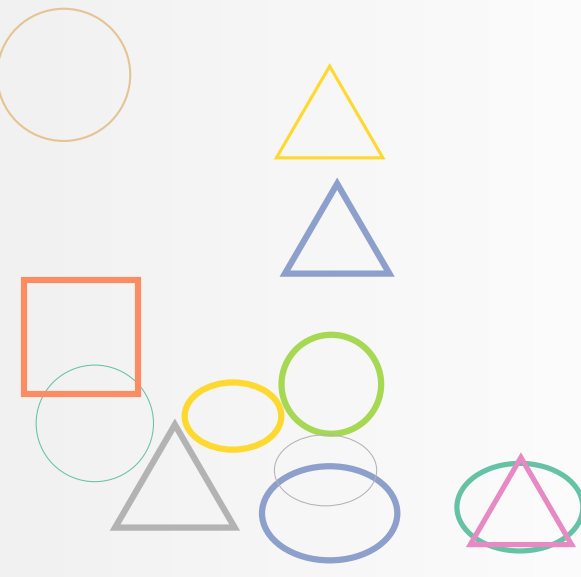[{"shape": "oval", "thickness": 2.5, "radius": 0.54, "center": [0.894, 0.121]}, {"shape": "circle", "thickness": 0.5, "radius": 0.5, "center": [0.163, 0.266]}, {"shape": "square", "thickness": 3, "radius": 0.49, "center": [0.139, 0.416]}, {"shape": "oval", "thickness": 3, "radius": 0.58, "center": [0.567, 0.11]}, {"shape": "triangle", "thickness": 3, "radius": 0.52, "center": [0.58, 0.577]}, {"shape": "triangle", "thickness": 2.5, "radius": 0.5, "center": [0.896, 0.106]}, {"shape": "circle", "thickness": 3, "radius": 0.43, "center": [0.57, 0.334]}, {"shape": "triangle", "thickness": 1.5, "radius": 0.53, "center": [0.567, 0.779]}, {"shape": "oval", "thickness": 3, "radius": 0.42, "center": [0.401, 0.279]}, {"shape": "circle", "thickness": 1, "radius": 0.57, "center": [0.11, 0.87]}, {"shape": "oval", "thickness": 0.5, "radius": 0.44, "center": [0.56, 0.185]}, {"shape": "triangle", "thickness": 3, "radius": 0.59, "center": [0.301, 0.145]}]